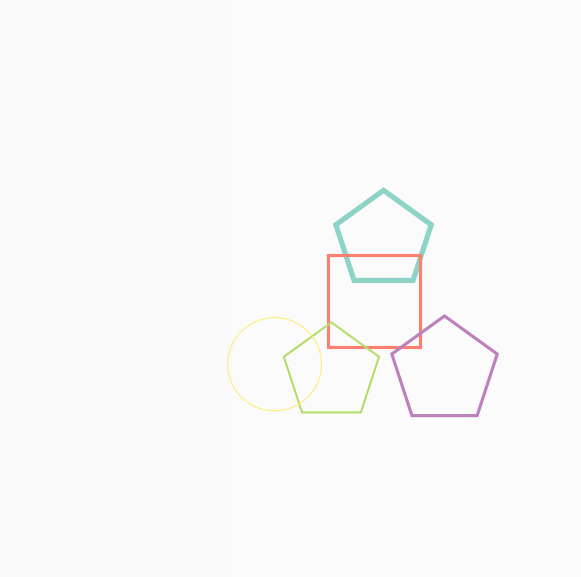[{"shape": "pentagon", "thickness": 2.5, "radius": 0.43, "center": [0.66, 0.583]}, {"shape": "square", "thickness": 1.5, "radius": 0.39, "center": [0.644, 0.478]}, {"shape": "pentagon", "thickness": 1, "radius": 0.43, "center": [0.57, 0.355]}, {"shape": "pentagon", "thickness": 1.5, "radius": 0.48, "center": [0.765, 0.357]}, {"shape": "circle", "thickness": 0.5, "radius": 0.4, "center": [0.472, 0.368]}]